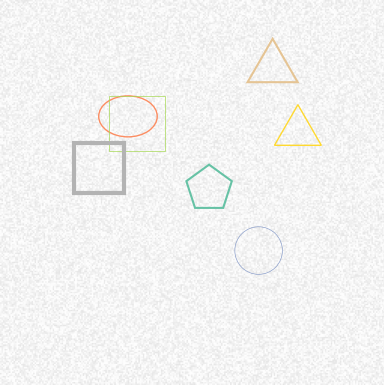[{"shape": "pentagon", "thickness": 1.5, "radius": 0.31, "center": [0.543, 0.51]}, {"shape": "oval", "thickness": 1, "radius": 0.38, "center": [0.332, 0.698]}, {"shape": "circle", "thickness": 0.5, "radius": 0.31, "center": [0.672, 0.349]}, {"shape": "square", "thickness": 0.5, "radius": 0.36, "center": [0.355, 0.679]}, {"shape": "triangle", "thickness": 1, "radius": 0.35, "center": [0.774, 0.658]}, {"shape": "triangle", "thickness": 1.5, "radius": 0.38, "center": [0.708, 0.824]}, {"shape": "square", "thickness": 3, "radius": 0.32, "center": [0.257, 0.563]}]